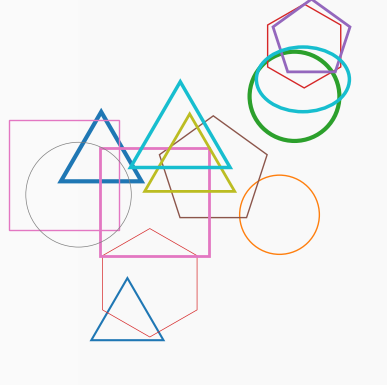[{"shape": "triangle", "thickness": 1.5, "radius": 0.54, "center": [0.329, 0.17]}, {"shape": "triangle", "thickness": 3, "radius": 0.6, "center": [0.261, 0.589]}, {"shape": "circle", "thickness": 1, "radius": 0.51, "center": [0.721, 0.442]}, {"shape": "circle", "thickness": 3, "radius": 0.58, "center": [0.76, 0.75]}, {"shape": "hexagon", "thickness": 0.5, "radius": 0.7, "center": [0.387, 0.266]}, {"shape": "hexagon", "thickness": 1, "radius": 0.54, "center": [0.785, 0.881]}, {"shape": "pentagon", "thickness": 2, "radius": 0.52, "center": [0.804, 0.898]}, {"shape": "pentagon", "thickness": 1, "radius": 0.73, "center": [0.55, 0.553]}, {"shape": "square", "thickness": 1, "radius": 0.71, "center": [0.164, 0.546]}, {"shape": "square", "thickness": 2, "radius": 0.7, "center": [0.398, 0.474]}, {"shape": "circle", "thickness": 0.5, "radius": 0.68, "center": [0.203, 0.494]}, {"shape": "triangle", "thickness": 2, "radius": 0.67, "center": [0.489, 0.57]}, {"shape": "oval", "thickness": 2.5, "radius": 0.6, "center": [0.782, 0.794]}, {"shape": "triangle", "thickness": 2.5, "radius": 0.74, "center": [0.465, 0.639]}]